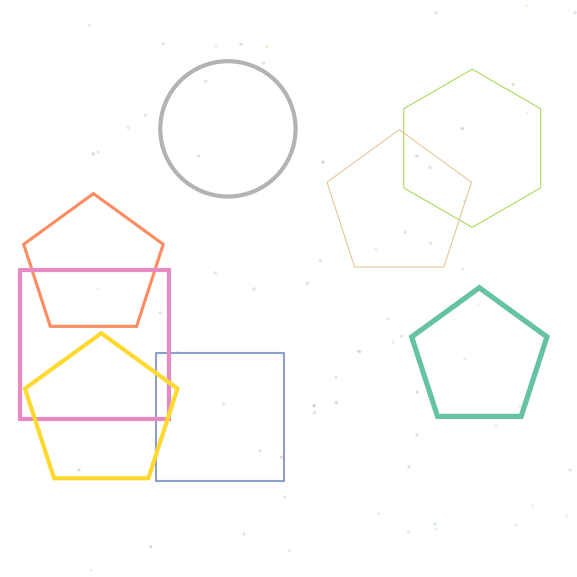[{"shape": "pentagon", "thickness": 2.5, "radius": 0.62, "center": [0.83, 0.378]}, {"shape": "pentagon", "thickness": 1.5, "radius": 0.64, "center": [0.162, 0.537]}, {"shape": "square", "thickness": 1, "radius": 0.56, "center": [0.381, 0.277]}, {"shape": "square", "thickness": 2, "radius": 0.64, "center": [0.164, 0.402]}, {"shape": "hexagon", "thickness": 0.5, "radius": 0.68, "center": [0.818, 0.742]}, {"shape": "pentagon", "thickness": 2, "radius": 0.69, "center": [0.175, 0.283]}, {"shape": "pentagon", "thickness": 0.5, "radius": 0.66, "center": [0.691, 0.643]}, {"shape": "circle", "thickness": 2, "radius": 0.59, "center": [0.395, 0.776]}]